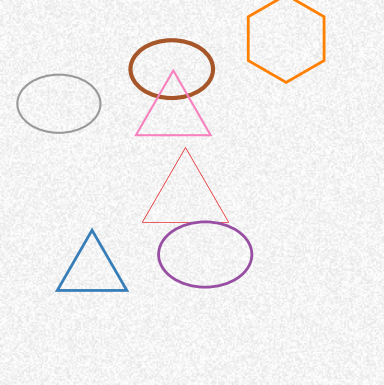[{"shape": "triangle", "thickness": 0.5, "radius": 0.65, "center": [0.482, 0.487]}, {"shape": "triangle", "thickness": 2, "radius": 0.52, "center": [0.239, 0.298]}, {"shape": "oval", "thickness": 2, "radius": 0.61, "center": [0.533, 0.339]}, {"shape": "hexagon", "thickness": 2, "radius": 0.57, "center": [0.743, 0.9]}, {"shape": "oval", "thickness": 3, "radius": 0.54, "center": [0.446, 0.82]}, {"shape": "triangle", "thickness": 1.5, "radius": 0.56, "center": [0.45, 0.705]}, {"shape": "oval", "thickness": 1.5, "radius": 0.54, "center": [0.153, 0.731]}]